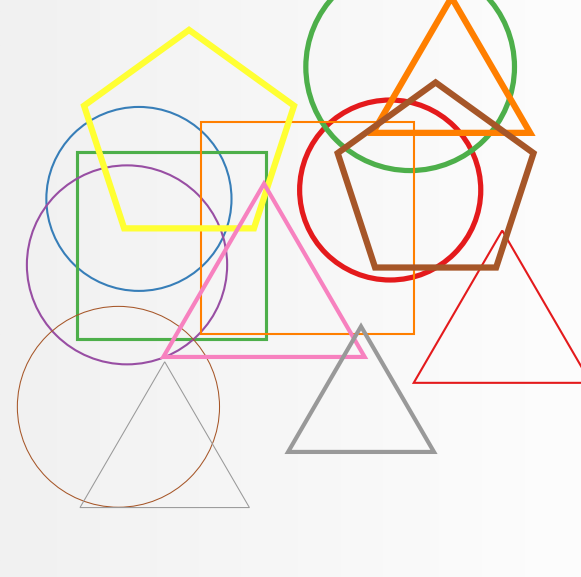[{"shape": "circle", "thickness": 2.5, "radius": 0.78, "center": [0.671, 0.67]}, {"shape": "triangle", "thickness": 1, "radius": 0.88, "center": [0.864, 0.424]}, {"shape": "circle", "thickness": 1, "radius": 0.8, "center": [0.239, 0.655]}, {"shape": "circle", "thickness": 2.5, "radius": 0.9, "center": [0.706, 0.883]}, {"shape": "square", "thickness": 1.5, "radius": 0.81, "center": [0.295, 0.574]}, {"shape": "circle", "thickness": 1, "radius": 0.86, "center": [0.219, 0.541]}, {"shape": "square", "thickness": 1, "radius": 0.92, "center": [0.529, 0.605]}, {"shape": "triangle", "thickness": 3, "radius": 0.78, "center": [0.777, 0.847]}, {"shape": "pentagon", "thickness": 3, "radius": 0.95, "center": [0.325, 0.757]}, {"shape": "pentagon", "thickness": 3, "radius": 0.89, "center": [0.749, 0.679]}, {"shape": "circle", "thickness": 0.5, "radius": 0.87, "center": [0.204, 0.295]}, {"shape": "triangle", "thickness": 2, "radius": 1.0, "center": [0.454, 0.481]}, {"shape": "triangle", "thickness": 0.5, "radius": 0.84, "center": [0.283, 0.204]}, {"shape": "triangle", "thickness": 2, "radius": 0.72, "center": [0.621, 0.289]}]